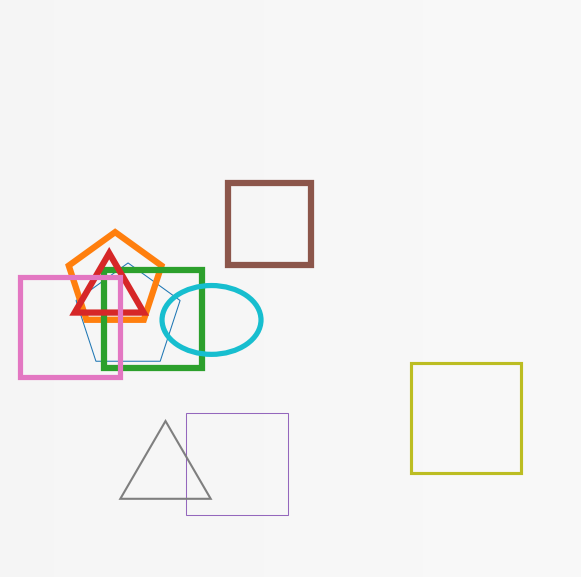[{"shape": "pentagon", "thickness": 0.5, "radius": 0.47, "center": [0.22, 0.45]}, {"shape": "pentagon", "thickness": 3, "radius": 0.42, "center": [0.198, 0.513]}, {"shape": "square", "thickness": 3, "radius": 0.42, "center": [0.263, 0.447]}, {"shape": "triangle", "thickness": 3, "radius": 0.34, "center": [0.188, 0.492]}, {"shape": "square", "thickness": 0.5, "radius": 0.44, "center": [0.407, 0.196]}, {"shape": "square", "thickness": 3, "radius": 0.35, "center": [0.464, 0.612]}, {"shape": "square", "thickness": 2.5, "radius": 0.43, "center": [0.12, 0.433]}, {"shape": "triangle", "thickness": 1, "radius": 0.45, "center": [0.285, 0.18]}, {"shape": "square", "thickness": 1.5, "radius": 0.47, "center": [0.802, 0.275]}, {"shape": "oval", "thickness": 2.5, "radius": 0.43, "center": [0.364, 0.445]}]